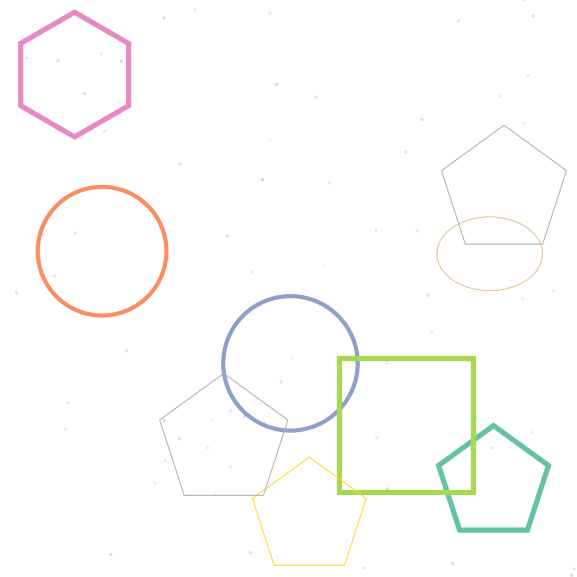[{"shape": "pentagon", "thickness": 2.5, "radius": 0.5, "center": [0.855, 0.162]}, {"shape": "circle", "thickness": 2, "radius": 0.56, "center": [0.177, 0.564]}, {"shape": "circle", "thickness": 2, "radius": 0.58, "center": [0.503, 0.37]}, {"shape": "hexagon", "thickness": 2.5, "radius": 0.54, "center": [0.129, 0.87]}, {"shape": "square", "thickness": 2.5, "radius": 0.58, "center": [0.703, 0.263]}, {"shape": "pentagon", "thickness": 0.5, "radius": 0.52, "center": [0.536, 0.104]}, {"shape": "oval", "thickness": 0.5, "radius": 0.46, "center": [0.848, 0.56]}, {"shape": "pentagon", "thickness": 0.5, "radius": 0.57, "center": [0.873, 0.668]}, {"shape": "pentagon", "thickness": 0.5, "radius": 0.58, "center": [0.387, 0.236]}]